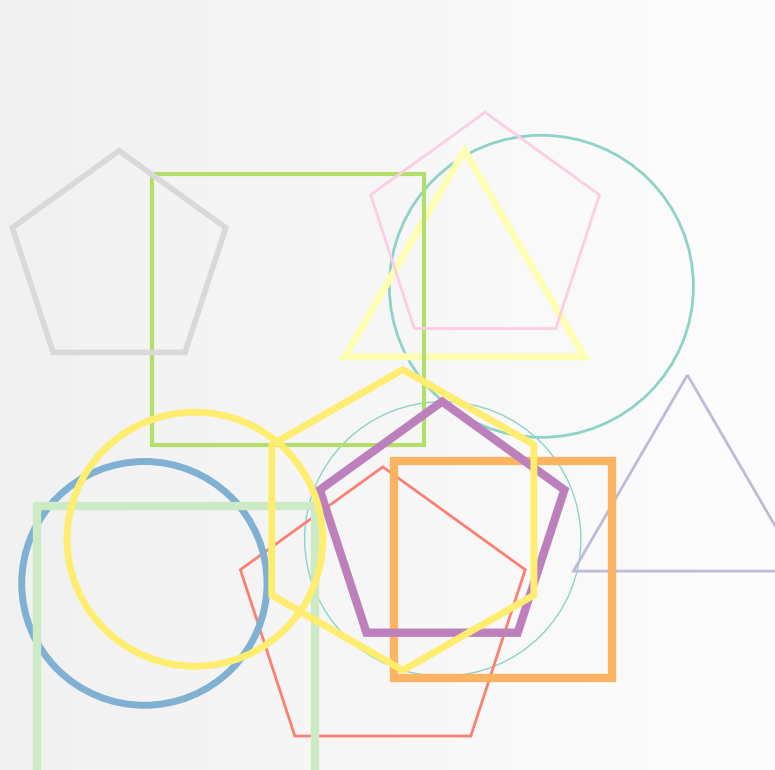[{"shape": "circle", "thickness": 0.5, "radius": 0.89, "center": [0.571, 0.3]}, {"shape": "circle", "thickness": 1, "radius": 0.98, "center": [0.699, 0.628]}, {"shape": "triangle", "thickness": 2.5, "radius": 0.89, "center": [0.599, 0.626]}, {"shape": "triangle", "thickness": 1, "radius": 0.85, "center": [0.887, 0.343]}, {"shape": "pentagon", "thickness": 1, "radius": 0.97, "center": [0.494, 0.2]}, {"shape": "circle", "thickness": 2.5, "radius": 0.79, "center": [0.186, 0.242]}, {"shape": "square", "thickness": 3, "radius": 0.7, "center": [0.649, 0.26]}, {"shape": "square", "thickness": 1.5, "radius": 0.88, "center": [0.372, 0.598]}, {"shape": "pentagon", "thickness": 1, "radius": 0.78, "center": [0.626, 0.699]}, {"shape": "pentagon", "thickness": 2, "radius": 0.72, "center": [0.154, 0.659]}, {"shape": "pentagon", "thickness": 3, "radius": 0.83, "center": [0.57, 0.313]}, {"shape": "square", "thickness": 3, "radius": 0.89, "center": [0.227, 0.164]}, {"shape": "hexagon", "thickness": 2.5, "radius": 0.98, "center": [0.52, 0.325]}, {"shape": "circle", "thickness": 2.5, "radius": 0.82, "center": [0.251, 0.3]}]